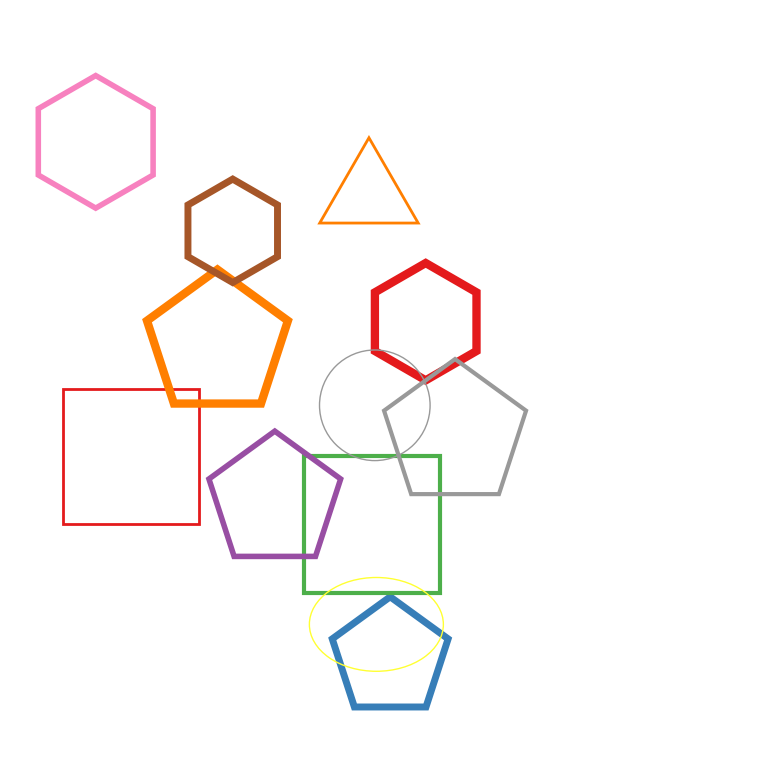[{"shape": "hexagon", "thickness": 3, "radius": 0.38, "center": [0.553, 0.582]}, {"shape": "square", "thickness": 1, "radius": 0.44, "center": [0.17, 0.407]}, {"shape": "pentagon", "thickness": 2.5, "radius": 0.4, "center": [0.507, 0.146]}, {"shape": "square", "thickness": 1.5, "radius": 0.44, "center": [0.483, 0.319]}, {"shape": "pentagon", "thickness": 2, "radius": 0.45, "center": [0.357, 0.35]}, {"shape": "triangle", "thickness": 1, "radius": 0.37, "center": [0.479, 0.747]}, {"shape": "pentagon", "thickness": 3, "radius": 0.48, "center": [0.282, 0.554]}, {"shape": "oval", "thickness": 0.5, "radius": 0.44, "center": [0.489, 0.189]}, {"shape": "hexagon", "thickness": 2.5, "radius": 0.34, "center": [0.302, 0.7]}, {"shape": "hexagon", "thickness": 2, "radius": 0.43, "center": [0.124, 0.816]}, {"shape": "circle", "thickness": 0.5, "radius": 0.36, "center": [0.487, 0.474]}, {"shape": "pentagon", "thickness": 1.5, "radius": 0.48, "center": [0.591, 0.437]}]